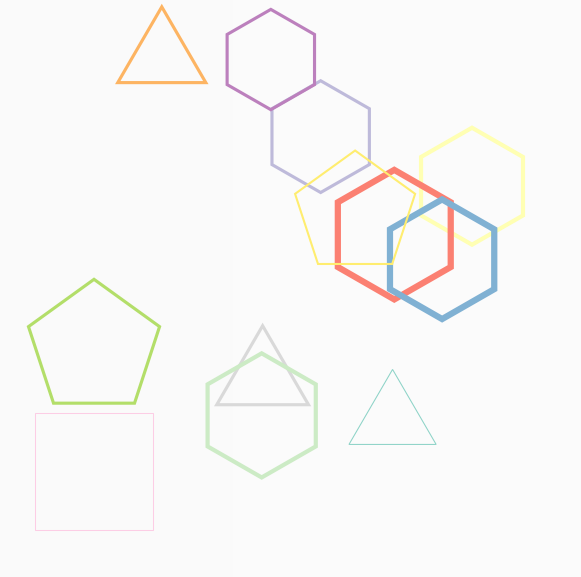[{"shape": "triangle", "thickness": 0.5, "radius": 0.43, "center": [0.675, 0.273]}, {"shape": "hexagon", "thickness": 2, "radius": 0.51, "center": [0.812, 0.677]}, {"shape": "hexagon", "thickness": 1.5, "radius": 0.48, "center": [0.552, 0.763]}, {"shape": "hexagon", "thickness": 3, "radius": 0.56, "center": [0.678, 0.593]}, {"shape": "hexagon", "thickness": 3, "radius": 0.52, "center": [0.761, 0.55]}, {"shape": "triangle", "thickness": 1.5, "radius": 0.44, "center": [0.278, 0.9]}, {"shape": "pentagon", "thickness": 1.5, "radius": 0.59, "center": [0.162, 0.397]}, {"shape": "square", "thickness": 0.5, "radius": 0.51, "center": [0.162, 0.182]}, {"shape": "triangle", "thickness": 1.5, "radius": 0.46, "center": [0.452, 0.344]}, {"shape": "hexagon", "thickness": 1.5, "radius": 0.43, "center": [0.466, 0.896]}, {"shape": "hexagon", "thickness": 2, "radius": 0.54, "center": [0.45, 0.28]}, {"shape": "pentagon", "thickness": 1, "radius": 0.54, "center": [0.611, 0.63]}]